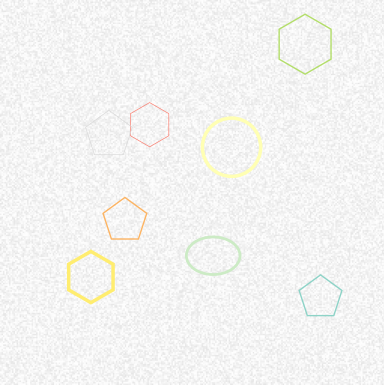[{"shape": "pentagon", "thickness": 1, "radius": 0.29, "center": [0.833, 0.228]}, {"shape": "circle", "thickness": 2.5, "radius": 0.38, "center": [0.601, 0.618]}, {"shape": "hexagon", "thickness": 0.5, "radius": 0.29, "center": [0.389, 0.676]}, {"shape": "pentagon", "thickness": 1, "radius": 0.3, "center": [0.324, 0.427]}, {"shape": "hexagon", "thickness": 1, "radius": 0.39, "center": [0.792, 0.885]}, {"shape": "pentagon", "thickness": 0.5, "radius": 0.32, "center": [0.283, 0.65]}, {"shape": "oval", "thickness": 2, "radius": 0.35, "center": [0.554, 0.336]}, {"shape": "hexagon", "thickness": 2.5, "radius": 0.33, "center": [0.236, 0.28]}]